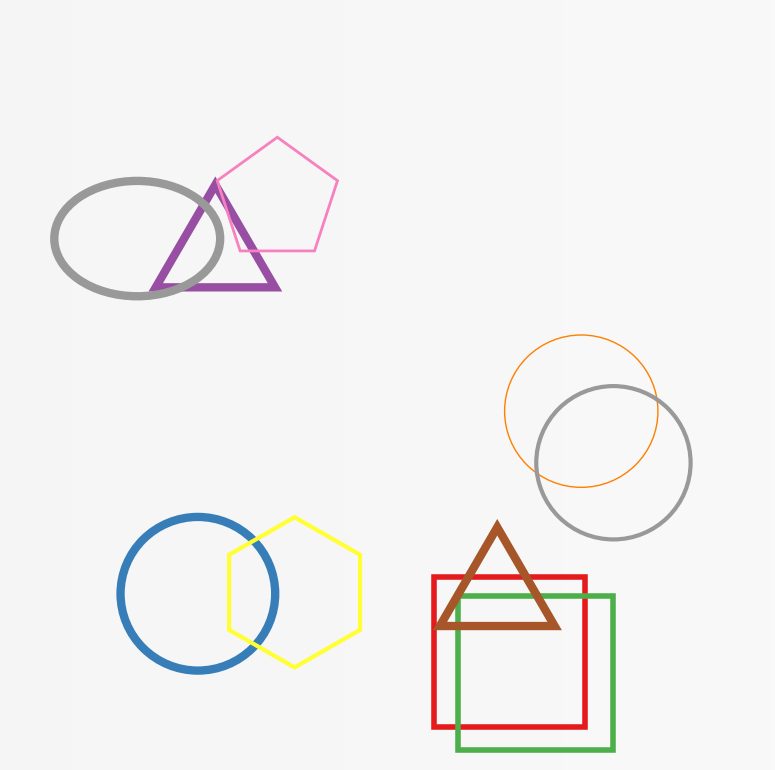[{"shape": "square", "thickness": 2, "radius": 0.49, "center": [0.657, 0.153]}, {"shape": "circle", "thickness": 3, "radius": 0.5, "center": [0.255, 0.229]}, {"shape": "square", "thickness": 2, "radius": 0.5, "center": [0.692, 0.126]}, {"shape": "triangle", "thickness": 3, "radius": 0.44, "center": [0.278, 0.671]}, {"shape": "circle", "thickness": 0.5, "radius": 0.49, "center": [0.75, 0.466]}, {"shape": "hexagon", "thickness": 1.5, "radius": 0.49, "center": [0.38, 0.231]}, {"shape": "triangle", "thickness": 3, "radius": 0.43, "center": [0.642, 0.23]}, {"shape": "pentagon", "thickness": 1, "radius": 0.41, "center": [0.358, 0.74]}, {"shape": "circle", "thickness": 1.5, "radius": 0.5, "center": [0.792, 0.399]}, {"shape": "oval", "thickness": 3, "radius": 0.54, "center": [0.177, 0.69]}]